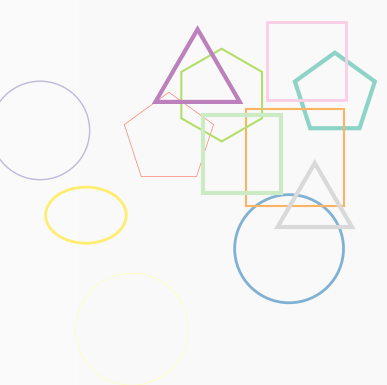[{"shape": "pentagon", "thickness": 3, "radius": 0.54, "center": [0.864, 0.755]}, {"shape": "circle", "thickness": 0.5, "radius": 0.73, "center": [0.34, 0.145]}, {"shape": "circle", "thickness": 1, "radius": 0.64, "center": [0.103, 0.661]}, {"shape": "pentagon", "thickness": 0.5, "radius": 0.61, "center": [0.436, 0.639]}, {"shape": "circle", "thickness": 2, "radius": 0.7, "center": [0.746, 0.354]}, {"shape": "square", "thickness": 1.5, "radius": 0.63, "center": [0.761, 0.591]}, {"shape": "hexagon", "thickness": 1.5, "radius": 0.6, "center": [0.572, 0.753]}, {"shape": "square", "thickness": 2, "radius": 0.51, "center": [0.791, 0.841]}, {"shape": "triangle", "thickness": 3, "radius": 0.55, "center": [0.812, 0.466]}, {"shape": "triangle", "thickness": 3, "radius": 0.63, "center": [0.51, 0.798]}, {"shape": "square", "thickness": 3, "radius": 0.5, "center": [0.624, 0.6]}, {"shape": "oval", "thickness": 2, "radius": 0.52, "center": [0.222, 0.441]}]